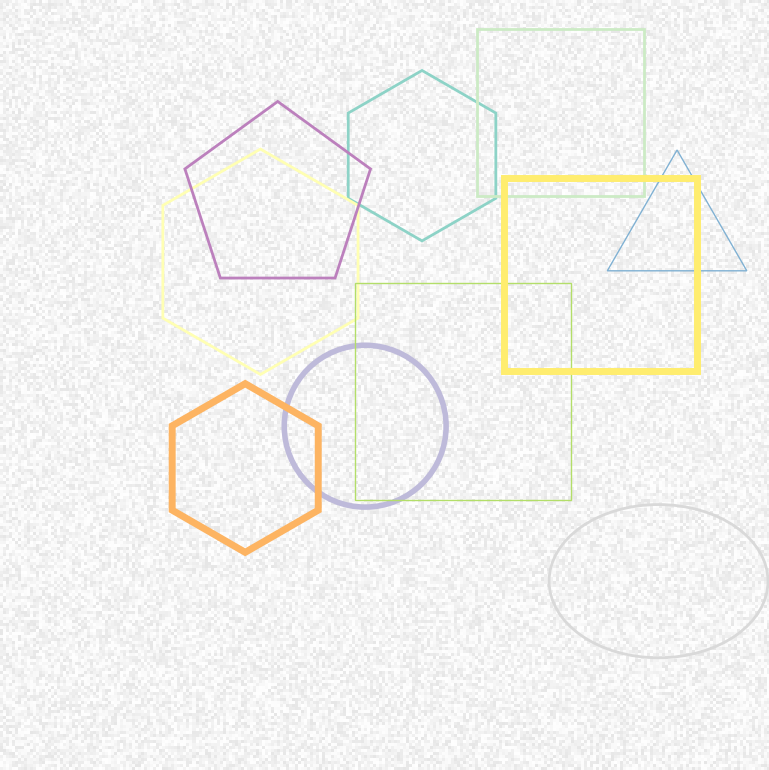[{"shape": "hexagon", "thickness": 1, "radius": 0.55, "center": [0.548, 0.798]}, {"shape": "hexagon", "thickness": 1, "radius": 0.73, "center": [0.338, 0.66]}, {"shape": "circle", "thickness": 2, "radius": 0.53, "center": [0.474, 0.447]}, {"shape": "triangle", "thickness": 0.5, "radius": 0.52, "center": [0.879, 0.701]}, {"shape": "hexagon", "thickness": 2.5, "radius": 0.55, "center": [0.318, 0.392]}, {"shape": "square", "thickness": 0.5, "radius": 0.7, "center": [0.601, 0.491]}, {"shape": "oval", "thickness": 1, "radius": 0.71, "center": [0.855, 0.245]}, {"shape": "pentagon", "thickness": 1, "radius": 0.63, "center": [0.361, 0.741]}, {"shape": "square", "thickness": 1, "radius": 0.54, "center": [0.728, 0.854]}, {"shape": "square", "thickness": 2.5, "radius": 0.63, "center": [0.78, 0.643]}]